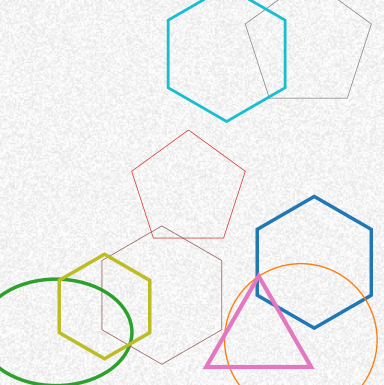[{"shape": "hexagon", "thickness": 2.5, "radius": 0.86, "center": [0.816, 0.319]}, {"shape": "circle", "thickness": 1, "radius": 0.99, "center": [0.781, 0.117]}, {"shape": "oval", "thickness": 2.5, "radius": 0.99, "center": [0.145, 0.137]}, {"shape": "pentagon", "thickness": 0.5, "radius": 0.78, "center": [0.49, 0.507]}, {"shape": "hexagon", "thickness": 0.5, "radius": 0.9, "center": [0.42, 0.233]}, {"shape": "triangle", "thickness": 3, "radius": 0.79, "center": [0.672, 0.125]}, {"shape": "pentagon", "thickness": 0.5, "radius": 0.86, "center": [0.801, 0.884]}, {"shape": "hexagon", "thickness": 2.5, "radius": 0.68, "center": [0.271, 0.204]}, {"shape": "hexagon", "thickness": 2, "radius": 0.88, "center": [0.589, 0.86]}]